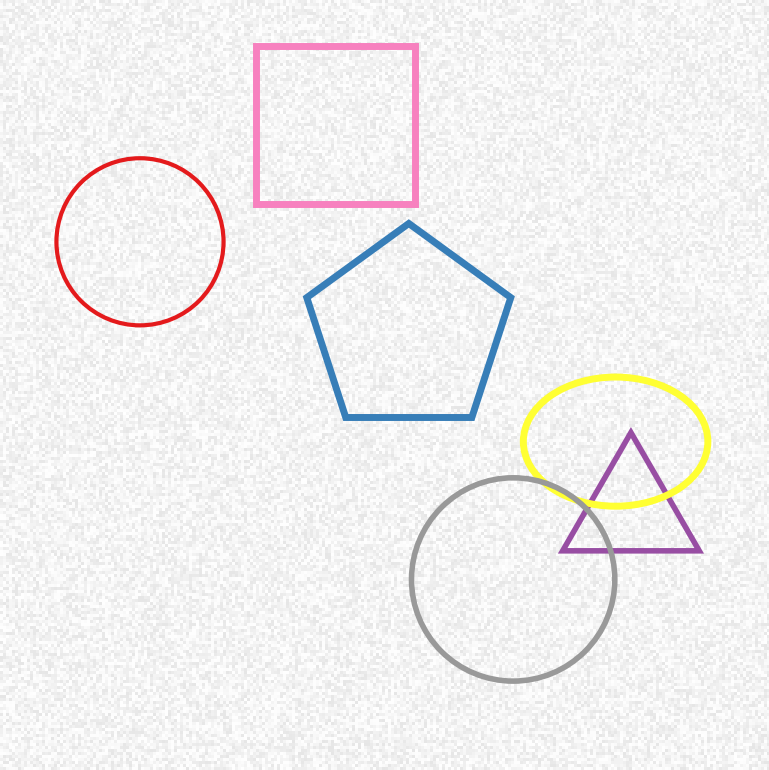[{"shape": "circle", "thickness": 1.5, "radius": 0.54, "center": [0.182, 0.686]}, {"shape": "pentagon", "thickness": 2.5, "radius": 0.7, "center": [0.531, 0.57]}, {"shape": "triangle", "thickness": 2, "radius": 0.51, "center": [0.819, 0.336]}, {"shape": "oval", "thickness": 2.5, "radius": 0.6, "center": [0.799, 0.426]}, {"shape": "square", "thickness": 2.5, "radius": 0.51, "center": [0.435, 0.837]}, {"shape": "circle", "thickness": 2, "radius": 0.66, "center": [0.666, 0.247]}]